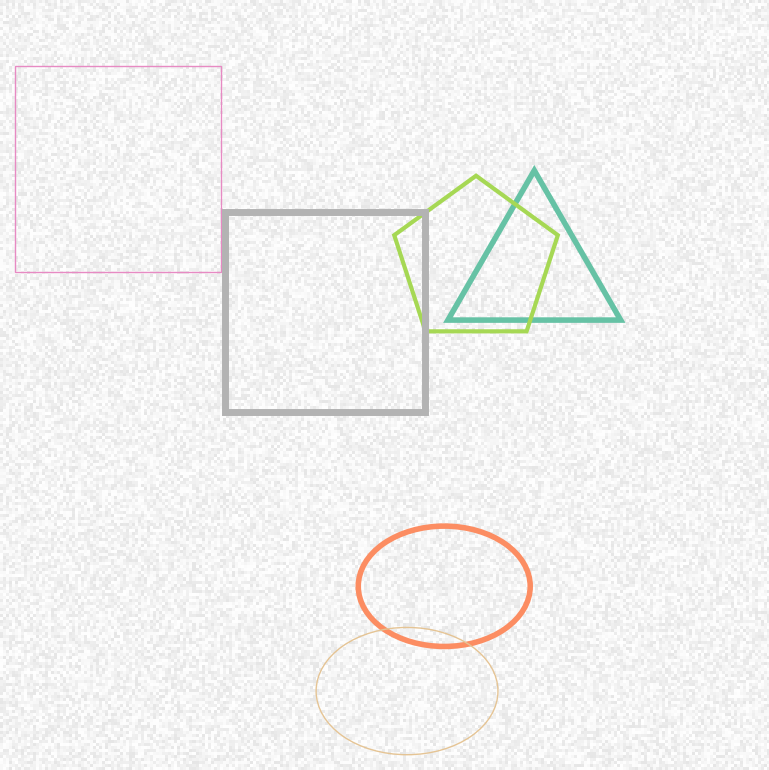[{"shape": "triangle", "thickness": 2, "radius": 0.65, "center": [0.694, 0.649]}, {"shape": "oval", "thickness": 2, "radius": 0.56, "center": [0.577, 0.239]}, {"shape": "square", "thickness": 0.5, "radius": 0.67, "center": [0.153, 0.78]}, {"shape": "pentagon", "thickness": 1.5, "radius": 0.56, "center": [0.618, 0.66]}, {"shape": "oval", "thickness": 0.5, "radius": 0.59, "center": [0.529, 0.103]}, {"shape": "square", "thickness": 2.5, "radius": 0.65, "center": [0.422, 0.594]}]